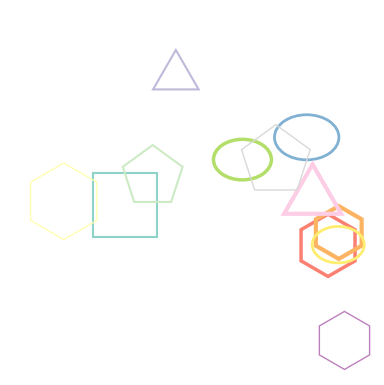[{"shape": "square", "thickness": 1.5, "radius": 0.41, "center": [0.325, 0.467]}, {"shape": "hexagon", "thickness": 1, "radius": 0.5, "center": [0.166, 0.477]}, {"shape": "triangle", "thickness": 1.5, "radius": 0.34, "center": [0.457, 0.802]}, {"shape": "hexagon", "thickness": 2.5, "radius": 0.4, "center": [0.852, 0.363]}, {"shape": "oval", "thickness": 2, "radius": 0.42, "center": [0.797, 0.643]}, {"shape": "hexagon", "thickness": 3, "radius": 0.34, "center": [0.88, 0.396]}, {"shape": "oval", "thickness": 2.5, "radius": 0.38, "center": [0.63, 0.585]}, {"shape": "triangle", "thickness": 3, "radius": 0.43, "center": [0.812, 0.487]}, {"shape": "pentagon", "thickness": 1, "radius": 0.47, "center": [0.717, 0.582]}, {"shape": "hexagon", "thickness": 1, "radius": 0.38, "center": [0.895, 0.116]}, {"shape": "pentagon", "thickness": 1.5, "radius": 0.41, "center": [0.397, 0.541]}, {"shape": "oval", "thickness": 2, "radius": 0.34, "center": [0.878, 0.364]}]